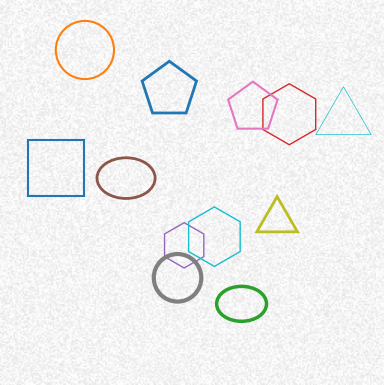[{"shape": "square", "thickness": 1.5, "radius": 0.37, "center": [0.145, 0.564]}, {"shape": "pentagon", "thickness": 2, "radius": 0.37, "center": [0.44, 0.767]}, {"shape": "circle", "thickness": 1.5, "radius": 0.38, "center": [0.221, 0.87]}, {"shape": "oval", "thickness": 2.5, "radius": 0.32, "center": [0.627, 0.211]}, {"shape": "hexagon", "thickness": 1, "radius": 0.4, "center": [0.751, 0.703]}, {"shape": "hexagon", "thickness": 1, "radius": 0.29, "center": [0.478, 0.363]}, {"shape": "oval", "thickness": 2, "radius": 0.38, "center": [0.327, 0.537]}, {"shape": "pentagon", "thickness": 1.5, "radius": 0.34, "center": [0.657, 0.72]}, {"shape": "circle", "thickness": 3, "radius": 0.31, "center": [0.461, 0.278]}, {"shape": "triangle", "thickness": 2, "radius": 0.31, "center": [0.72, 0.428]}, {"shape": "hexagon", "thickness": 1, "radius": 0.39, "center": [0.557, 0.385]}, {"shape": "triangle", "thickness": 0.5, "radius": 0.41, "center": [0.892, 0.692]}]